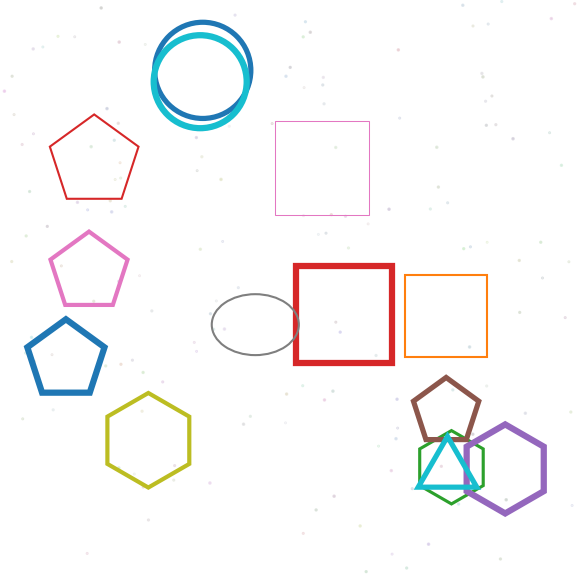[{"shape": "circle", "thickness": 2.5, "radius": 0.42, "center": [0.351, 0.877]}, {"shape": "pentagon", "thickness": 3, "radius": 0.35, "center": [0.114, 0.376]}, {"shape": "square", "thickness": 1, "radius": 0.36, "center": [0.772, 0.452]}, {"shape": "hexagon", "thickness": 1.5, "radius": 0.32, "center": [0.782, 0.19]}, {"shape": "square", "thickness": 3, "radius": 0.42, "center": [0.595, 0.455]}, {"shape": "pentagon", "thickness": 1, "radius": 0.4, "center": [0.163, 0.72]}, {"shape": "hexagon", "thickness": 3, "radius": 0.39, "center": [0.875, 0.187]}, {"shape": "pentagon", "thickness": 2.5, "radius": 0.3, "center": [0.773, 0.286]}, {"shape": "square", "thickness": 0.5, "radius": 0.41, "center": [0.558, 0.708]}, {"shape": "pentagon", "thickness": 2, "radius": 0.35, "center": [0.154, 0.528]}, {"shape": "oval", "thickness": 1, "radius": 0.38, "center": [0.442, 0.437]}, {"shape": "hexagon", "thickness": 2, "radius": 0.41, "center": [0.257, 0.237]}, {"shape": "circle", "thickness": 3, "radius": 0.4, "center": [0.347, 0.858]}, {"shape": "triangle", "thickness": 2.5, "radius": 0.29, "center": [0.775, 0.185]}]